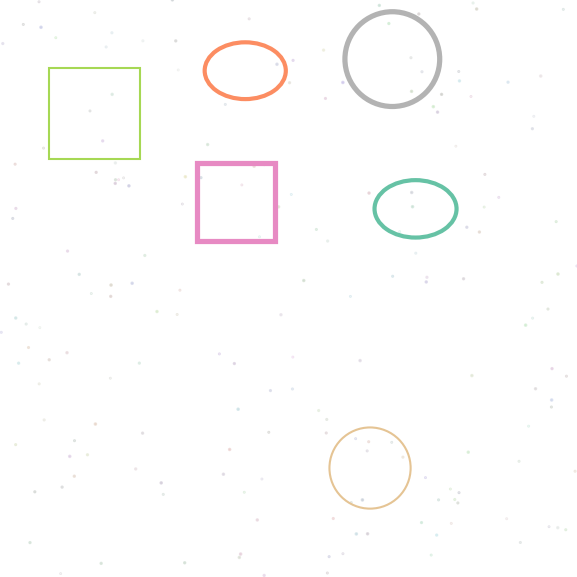[{"shape": "oval", "thickness": 2, "radius": 0.36, "center": [0.72, 0.637]}, {"shape": "oval", "thickness": 2, "radius": 0.35, "center": [0.425, 0.877]}, {"shape": "square", "thickness": 2.5, "radius": 0.34, "center": [0.408, 0.649]}, {"shape": "square", "thickness": 1, "radius": 0.4, "center": [0.164, 0.802]}, {"shape": "circle", "thickness": 1, "radius": 0.35, "center": [0.641, 0.189]}, {"shape": "circle", "thickness": 2.5, "radius": 0.41, "center": [0.679, 0.897]}]